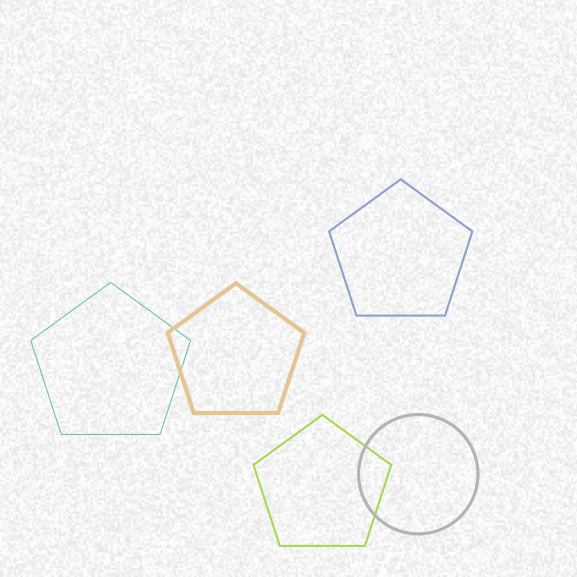[{"shape": "pentagon", "thickness": 0.5, "radius": 0.73, "center": [0.192, 0.365]}, {"shape": "pentagon", "thickness": 1, "radius": 0.65, "center": [0.694, 0.558]}, {"shape": "pentagon", "thickness": 1, "radius": 0.63, "center": [0.558, 0.155]}, {"shape": "pentagon", "thickness": 2, "radius": 0.62, "center": [0.409, 0.384]}, {"shape": "circle", "thickness": 1.5, "radius": 0.52, "center": [0.724, 0.178]}]